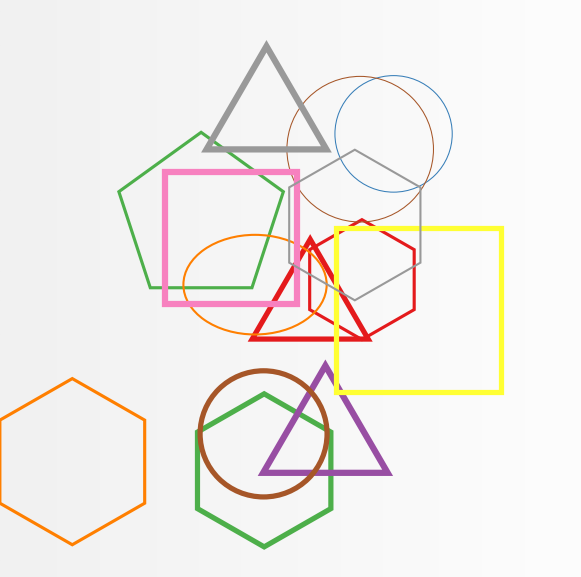[{"shape": "triangle", "thickness": 2.5, "radius": 0.58, "center": [0.534, 0.47]}, {"shape": "hexagon", "thickness": 1.5, "radius": 0.52, "center": [0.623, 0.515]}, {"shape": "circle", "thickness": 0.5, "radius": 0.5, "center": [0.677, 0.767]}, {"shape": "pentagon", "thickness": 1.5, "radius": 0.74, "center": [0.346, 0.621]}, {"shape": "hexagon", "thickness": 2.5, "radius": 0.66, "center": [0.455, 0.185]}, {"shape": "triangle", "thickness": 3, "radius": 0.62, "center": [0.56, 0.242]}, {"shape": "hexagon", "thickness": 1.5, "radius": 0.72, "center": [0.124, 0.2]}, {"shape": "oval", "thickness": 1, "radius": 0.62, "center": [0.439, 0.506]}, {"shape": "square", "thickness": 2.5, "radius": 0.71, "center": [0.72, 0.462]}, {"shape": "circle", "thickness": 0.5, "radius": 0.63, "center": [0.62, 0.741]}, {"shape": "circle", "thickness": 2.5, "radius": 0.55, "center": [0.453, 0.248]}, {"shape": "square", "thickness": 3, "radius": 0.57, "center": [0.398, 0.587]}, {"shape": "triangle", "thickness": 3, "radius": 0.6, "center": [0.458, 0.8]}, {"shape": "hexagon", "thickness": 1, "radius": 0.65, "center": [0.61, 0.609]}]